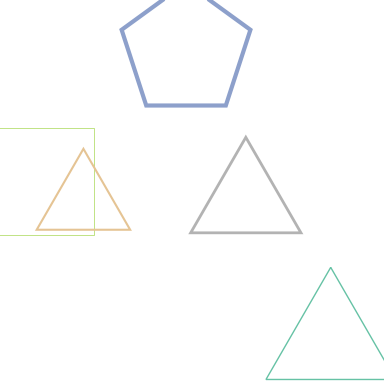[{"shape": "triangle", "thickness": 1, "radius": 0.97, "center": [0.859, 0.111]}, {"shape": "pentagon", "thickness": 3, "radius": 0.88, "center": [0.483, 0.868]}, {"shape": "square", "thickness": 0.5, "radius": 0.69, "center": [0.105, 0.529]}, {"shape": "triangle", "thickness": 1.5, "radius": 0.7, "center": [0.217, 0.473]}, {"shape": "triangle", "thickness": 2, "radius": 0.83, "center": [0.638, 0.478]}]